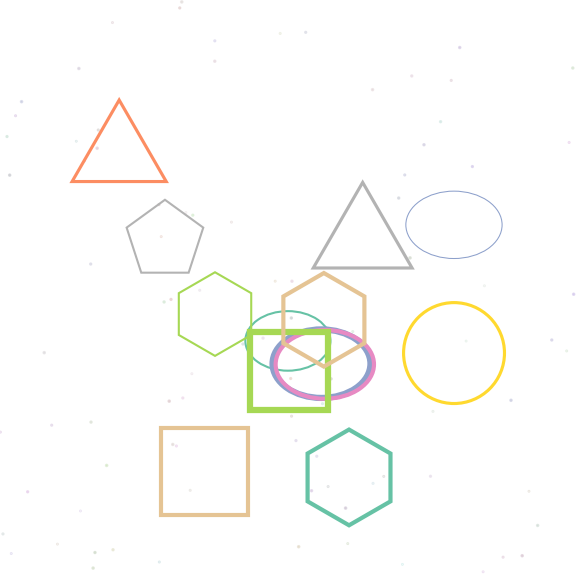[{"shape": "oval", "thickness": 1, "radius": 0.37, "center": [0.499, 0.409]}, {"shape": "hexagon", "thickness": 2, "radius": 0.41, "center": [0.604, 0.172]}, {"shape": "triangle", "thickness": 1.5, "radius": 0.47, "center": [0.206, 0.732]}, {"shape": "oval", "thickness": 3, "radius": 0.42, "center": [0.557, 0.369]}, {"shape": "oval", "thickness": 0.5, "radius": 0.42, "center": [0.786, 0.61]}, {"shape": "oval", "thickness": 2, "radius": 0.43, "center": [0.562, 0.368]}, {"shape": "hexagon", "thickness": 1, "radius": 0.36, "center": [0.372, 0.455]}, {"shape": "square", "thickness": 3, "radius": 0.34, "center": [0.5, 0.357]}, {"shape": "circle", "thickness": 1.5, "radius": 0.44, "center": [0.786, 0.388]}, {"shape": "hexagon", "thickness": 2, "radius": 0.41, "center": [0.561, 0.445]}, {"shape": "square", "thickness": 2, "radius": 0.38, "center": [0.355, 0.182]}, {"shape": "pentagon", "thickness": 1, "radius": 0.35, "center": [0.286, 0.583]}, {"shape": "triangle", "thickness": 1.5, "radius": 0.49, "center": [0.628, 0.584]}]